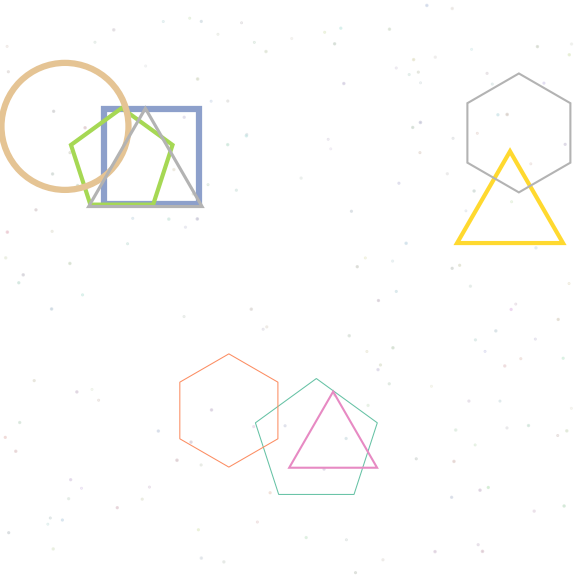[{"shape": "pentagon", "thickness": 0.5, "radius": 0.55, "center": [0.548, 0.233]}, {"shape": "hexagon", "thickness": 0.5, "radius": 0.49, "center": [0.396, 0.288]}, {"shape": "square", "thickness": 3, "radius": 0.41, "center": [0.262, 0.729]}, {"shape": "triangle", "thickness": 1, "radius": 0.44, "center": [0.577, 0.233]}, {"shape": "pentagon", "thickness": 2, "radius": 0.46, "center": [0.211, 0.72]}, {"shape": "triangle", "thickness": 2, "radius": 0.53, "center": [0.883, 0.631]}, {"shape": "circle", "thickness": 3, "radius": 0.55, "center": [0.113, 0.78]}, {"shape": "hexagon", "thickness": 1, "radius": 0.51, "center": [0.898, 0.769]}, {"shape": "triangle", "thickness": 1.5, "radius": 0.57, "center": [0.252, 0.698]}]